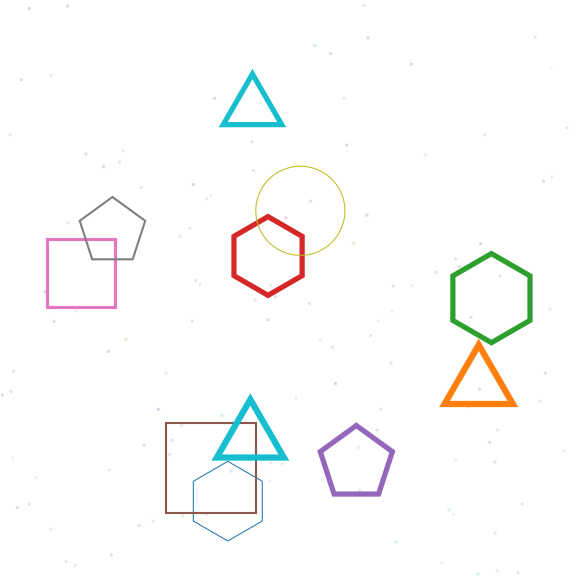[{"shape": "hexagon", "thickness": 0.5, "radius": 0.34, "center": [0.394, 0.131]}, {"shape": "triangle", "thickness": 3, "radius": 0.34, "center": [0.829, 0.334]}, {"shape": "hexagon", "thickness": 2.5, "radius": 0.39, "center": [0.851, 0.483]}, {"shape": "hexagon", "thickness": 2.5, "radius": 0.34, "center": [0.464, 0.556]}, {"shape": "pentagon", "thickness": 2.5, "radius": 0.33, "center": [0.617, 0.197]}, {"shape": "square", "thickness": 1, "radius": 0.39, "center": [0.366, 0.189]}, {"shape": "square", "thickness": 1.5, "radius": 0.3, "center": [0.14, 0.527]}, {"shape": "pentagon", "thickness": 1, "radius": 0.3, "center": [0.195, 0.598]}, {"shape": "circle", "thickness": 0.5, "radius": 0.39, "center": [0.52, 0.634]}, {"shape": "triangle", "thickness": 2.5, "radius": 0.29, "center": [0.437, 0.813]}, {"shape": "triangle", "thickness": 3, "radius": 0.34, "center": [0.433, 0.24]}]